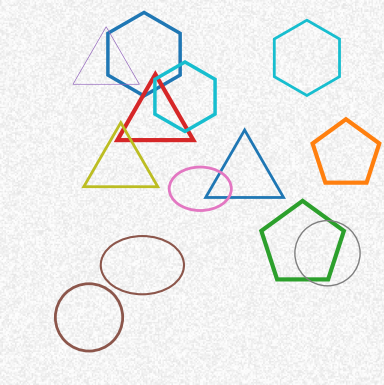[{"shape": "hexagon", "thickness": 2.5, "radius": 0.54, "center": [0.374, 0.859]}, {"shape": "triangle", "thickness": 2, "radius": 0.58, "center": [0.635, 0.545]}, {"shape": "pentagon", "thickness": 3, "radius": 0.46, "center": [0.899, 0.599]}, {"shape": "pentagon", "thickness": 3, "radius": 0.56, "center": [0.786, 0.365]}, {"shape": "triangle", "thickness": 3, "radius": 0.57, "center": [0.404, 0.693]}, {"shape": "triangle", "thickness": 0.5, "radius": 0.5, "center": [0.276, 0.831]}, {"shape": "oval", "thickness": 1.5, "radius": 0.54, "center": [0.37, 0.311]}, {"shape": "circle", "thickness": 2, "radius": 0.44, "center": [0.231, 0.176]}, {"shape": "oval", "thickness": 2, "radius": 0.4, "center": [0.52, 0.51]}, {"shape": "circle", "thickness": 1, "radius": 0.42, "center": [0.851, 0.342]}, {"shape": "triangle", "thickness": 2, "radius": 0.55, "center": [0.314, 0.571]}, {"shape": "hexagon", "thickness": 2.5, "radius": 0.45, "center": [0.48, 0.749]}, {"shape": "hexagon", "thickness": 2, "radius": 0.49, "center": [0.797, 0.85]}]